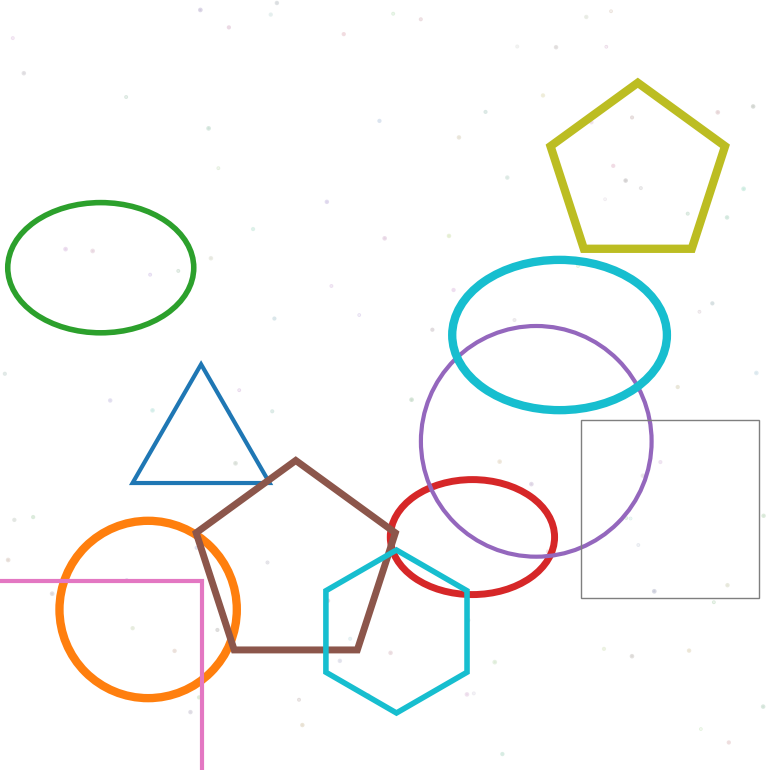[{"shape": "triangle", "thickness": 1.5, "radius": 0.51, "center": [0.261, 0.424]}, {"shape": "circle", "thickness": 3, "radius": 0.58, "center": [0.192, 0.208]}, {"shape": "oval", "thickness": 2, "radius": 0.6, "center": [0.131, 0.652]}, {"shape": "oval", "thickness": 2.5, "radius": 0.53, "center": [0.614, 0.302]}, {"shape": "circle", "thickness": 1.5, "radius": 0.75, "center": [0.696, 0.427]}, {"shape": "pentagon", "thickness": 2.5, "radius": 0.68, "center": [0.384, 0.266]}, {"shape": "square", "thickness": 1.5, "radius": 0.71, "center": [0.12, 0.103]}, {"shape": "square", "thickness": 0.5, "radius": 0.58, "center": [0.87, 0.338]}, {"shape": "pentagon", "thickness": 3, "radius": 0.6, "center": [0.828, 0.773]}, {"shape": "hexagon", "thickness": 2, "radius": 0.53, "center": [0.515, 0.18]}, {"shape": "oval", "thickness": 3, "radius": 0.7, "center": [0.727, 0.565]}]